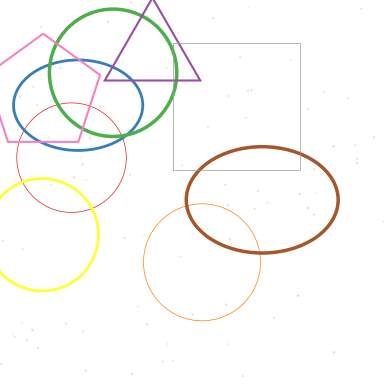[{"shape": "circle", "thickness": 0.5, "radius": 0.71, "center": [0.186, 0.591]}, {"shape": "oval", "thickness": 2, "radius": 0.84, "center": [0.203, 0.727]}, {"shape": "circle", "thickness": 2.5, "radius": 0.83, "center": [0.294, 0.811]}, {"shape": "triangle", "thickness": 1.5, "radius": 0.72, "center": [0.396, 0.862]}, {"shape": "circle", "thickness": 0.5, "radius": 0.76, "center": [0.525, 0.319]}, {"shape": "circle", "thickness": 2, "radius": 0.73, "center": [0.11, 0.39]}, {"shape": "oval", "thickness": 2.5, "radius": 0.99, "center": [0.681, 0.481]}, {"shape": "pentagon", "thickness": 1.5, "radius": 0.78, "center": [0.112, 0.757]}, {"shape": "square", "thickness": 0.5, "radius": 0.82, "center": [0.615, 0.724]}]